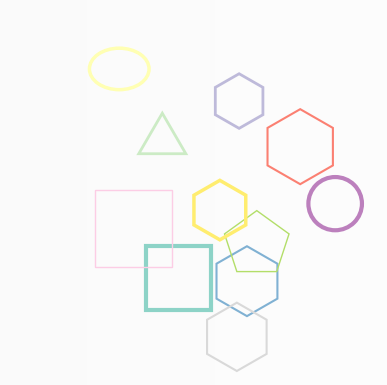[{"shape": "square", "thickness": 3, "radius": 0.42, "center": [0.461, 0.278]}, {"shape": "oval", "thickness": 2.5, "radius": 0.38, "center": [0.308, 0.821]}, {"shape": "hexagon", "thickness": 2, "radius": 0.35, "center": [0.617, 0.738]}, {"shape": "hexagon", "thickness": 1.5, "radius": 0.49, "center": [0.775, 0.619]}, {"shape": "hexagon", "thickness": 1.5, "radius": 0.45, "center": [0.637, 0.27]}, {"shape": "pentagon", "thickness": 1, "radius": 0.44, "center": [0.663, 0.365]}, {"shape": "square", "thickness": 1, "radius": 0.49, "center": [0.344, 0.406]}, {"shape": "hexagon", "thickness": 1.5, "radius": 0.44, "center": [0.611, 0.125]}, {"shape": "circle", "thickness": 3, "radius": 0.35, "center": [0.865, 0.471]}, {"shape": "triangle", "thickness": 2, "radius": 0.35, "center": [0.419, 0.636]}, {"shape": "hexagon", "thickness": 2.5, "radius": 0.39, "center": [0.567, 0.454]}]